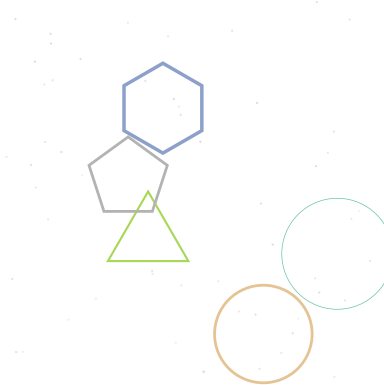[{"shape": "circle", "thickness": 0.5, "radius": 0.72, "center": [0.876, 0.341]}, {"shape": "hexagon", "thickness": 2.5, "radius": 0.58, "center": [0.423, 0.719]}, {"shape": "triangle", "thickness": 1.5, "radius": 0.6, "center": [0.385, 0.382]}, {"shape": "circle", "thickness": 2, "radius": 0.63, "center": [0.684, 0.132]}, {"shape": "pentagon", "thickness": 2, "radius": 0.53, "center": [0.333, 0.537]}]